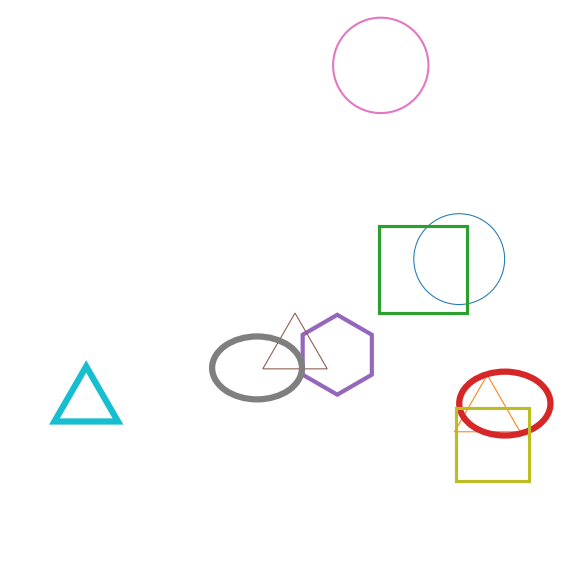[{"shape": "circle", "thickness": 0.5, "radius": 0.39, "center": [0.795, 0.55]}, {"shape": "triangle", "thickness": 0.5, "radius": 0.33, "center": [0.844, 0.284]}, {"shape": "square", "thickness": 1.5, "radius": 0.38, "center": [0.732, 0.533]}, {"shape": "oval", "thickness": 3, "radius": 0.39, "center": [0.874, 0.3]}, {"shape": "hexagon", "thickness": 2, "radius": 0.35, "center": [0.584, 0.385]}, {"shape": "triangle", "thickness": 0.5, "radius": 0.32, "center": [0.511, 0.393]}, {"shape": "circle", "thickness": 1, "radius": 0.41, "center": [0.659, 0.886]}, {"shape": "oval", "thickness": 3, "radius": 0.39, "center": [0.445, 0.362]}, {"shape": "square", "thickness": 1.5, "radius": 0.32, "center": [0.852, 0.229]}, {"shape": "triangle", "thickness": 3, "radius": 0.32, "center": [0.149, 0.301]}]